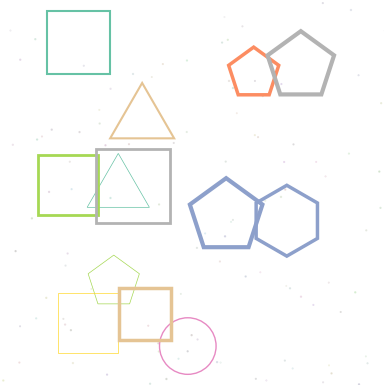[{"shape": "square", "thickness": 1.5, "radius": 0.41, "center": [0.204, 0.889]}, {"shape": "triangle", "thickness": 0.5, "radius": 0.47, "center": [0.307, 0.508]}, {"shape": "pentagon", "thickness": 2.5, "radius": 0.34, "center": [0.659, 0.809]}, {"shape": "pentagon", "thickness": 3, "radius": 0.5, "center": [0.587, 0.438]}, {"shape": "hexagon", "thickness": 2.5, "radius": 0.46, "center": [0.745, 0.427]}, {"shape": "circle", "thickness": 1, "radius": 0.37, "center": [0.488, 0.101]}, {"shape": "square", "thickness": 2, "radius": 0.39, "center": [0.177, 0.519]}, {"shape": "pentagon", "thickness": 0.5, "radius": 0.35, "center": [0.295, 0.267]}, {"shape": "square", "thickness": 0.5, "radius": 0.39, "center": [0.229, 0.162]}, {"shape": "square", "thickness": 2.5, "radius": 0.33, "center": [0.376, 0.185]}, {"shape": "triangle", "thickness": 1.5, "radius": 0.48, "center": [0.369, 0.689]}, {"shape": "square", "thickness": 2, "radius": 0.48, "center": [0.345, 0.517]}, {"shape": "pentagon", "thickness": 3, "radius": 0.45, "center": [0.781, 0.828]}]